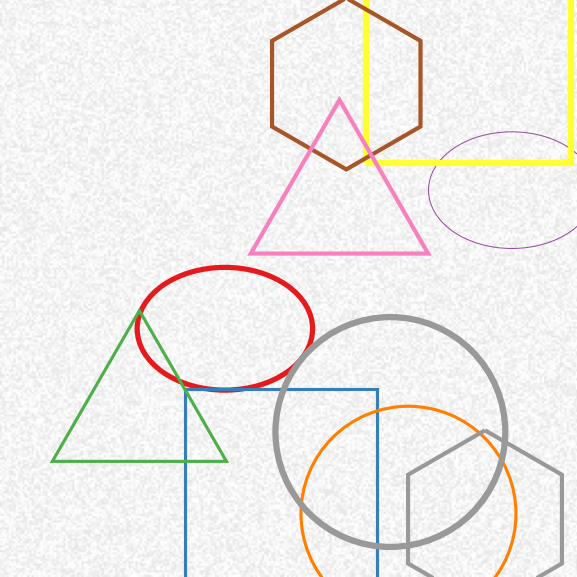[{"shape": "oval", "thickness": 2.5, "radius": 0.76, "center": [0.389, 0.43]}, {"shape": "square", "thickness": 1.5, "radius": 0.83, "center": [0.487, 0.16]}, {"shape": "triangle", "thickness": 1.5, "radius": 0.87, "center": [0.241, 0.287]}, {"shape": "oval", "thickness": 0.5, "radius": 0.72, "center": [0.886, 0.67]}, {"shape": "circle", "thickness": 1.5, "radius": 0.93, "center": [0.707, 0.11]}, {"shape": "square", "thickness": 3, "radius": 0.89, "center": [0.811, 0.895]}, {"shape": "hexagon", "thickness": 2, "radius": 0.74, "center": [0.6, 0.854]}, {"shape": "triangle", "thickness": 2, "radius": 0.89, "center": [0.588, 0.649]}, {"shape": "circle", "thickness": 3, "radius": 0.99, "center": [0.676, 0.251]}, {"shape": "hexagon", "thickness": 2, "radius": 0.77, "center": [0.84, 0.1]}]